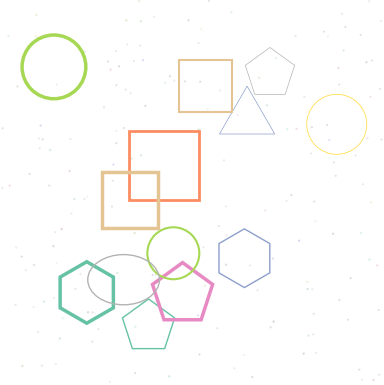[{"shape": "pentagon", "thickness": 1, "radius": 0.36, "center": [0.386, 0.152]}, {"shape": "hexagon", "thickness": 2.5, "radius": 0.4, "center": [0.225, 0.24]}, {"shape": "square", "thickness": 2, "radius": 0.45, "center": [0.426, 0.571]}, {"shape": "triangle", "thickness": 0.5, "radius": 0.41, "center": [0.642, 0.693]}, {"shape": "hexagon", "thickness": 1, "radius": 0.38, "center": [0.635, 0.329]}, {"shape": "pentagon", "thickness": 2.5, "radius": 0.41, "center": [0.474, 0.236]}, {"shape": "circle", "thickness": 1.5, "radius": 0.34, "center": [0.45, 0.342]}, {"shape": "circle", "thickness": 2.5, "radius": 0.41, "center": [0.14, 0.826]}, {"shape": "circle", "thickness": 0.5, "radius": 0.39, "center": [0.875, 0.677]}, {"shape": "square", "thickness": 1.5, "radius": 0.34, "center": [0.533, 0.777]}, {"shape": "square", "thickness": 2.5, "radius": 0.36, "center": [0.339, 0.48]}, {"shape": "oval", "thickness": 1, "radius": 0.47, "center": [0.321, 0.274]}, {"shape": "pentagon", "thickness": 0.5, "radius": 0.34, "center": [0.701, 0.809]}]